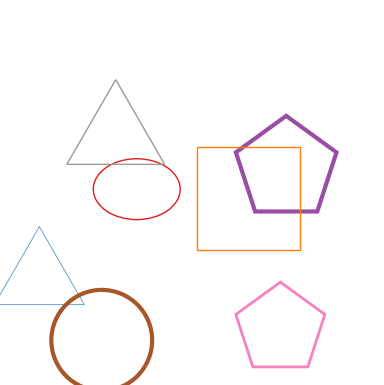[{"shape": "oval", "thickness": 1, "radius": 0.56, "center": [0.355, 0.509]}, {"shape": "triangle", "thickness": 0.5, "radius": 0.68, "center": [0.102, 0.276]}, {"shape": "pentagon", "thickness": 3, "radius": 0.69, "center": [0.743, 0.562]}, {"shape": "square", "thickness": 1, "radius": 0.67, "center": [0.645, 0.483]}, {"shape": "circle", "thickness": 3, "radius": 0.65, "center": [0.264, 0.116]}, {"shape": "pentagon", "thickness": 2, "radius": 0.61, "center": [0.728, 0.146]}, {"shape": "triangle", "thickness": 1, "radius": 0.73, "center": [0.301, 0.646]}]